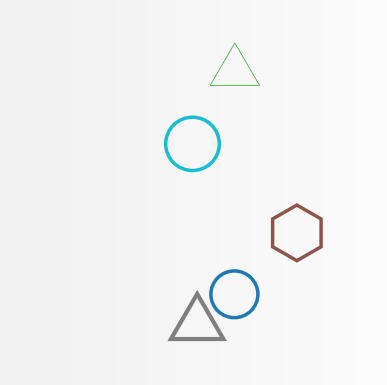[{"shape": "circle", "thickness": 2.5, "radius": 0.3, "center": [0.605, 0.236]}, {"shape": "triangle", "thickness": 0.5, "radius": 0.37, "center": [0.606, 0.815]}, {"shape": "hexagon", "thickness": 2.5, "radius": 0.36, "center": [0.766, 0.395]}, {"shape": "triangle", "thickness": 3, "radius": 0.39, "center": [0.509, 0.159]}, {"shape": "circle", "thickness": 2.5, "radius": 0.35, "center": [0.497, 0.626]}]